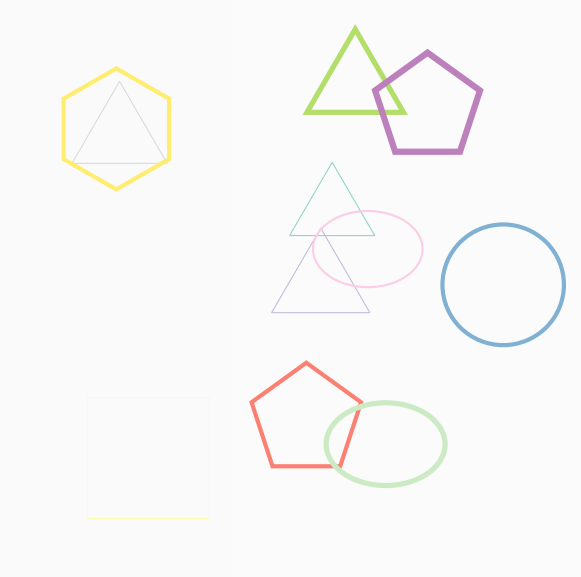[{"shape": "triangle", "thickness": 0.5, "radius": 0.42, "center": [0.571, 0.633]}, {"shape": "square", "thickness": 0.5, "radius": 0.52, "center": [0.255, 0.207]}, {"shape": "triangle", "thickness": 0.5, "radius": 0.49, "center": [0.552, 0.506]}, {"shape": "pentagon", "thickness": 2, "radius": 0.5, "center": [0.527, 0.272]}, {"shape": "circle", "thickness": 2, "radius": 0.52, "center": [0.866, 0.506]}, {"shape": "triangle", "thickness": 2.5, "radius": 0.48, "center": [0.611, 0.853]}, {"shape": "oval", "thickness": 1, "radius": 0.47, "center": [0.633, 0.568]}, {"shape": "triangle", "thickness": 0.5, "radius": 0.47, "center": [0.206, 0.764]}, {"shape": "pentagon", "thickness": 3, "radius": 0.47, "center": [0.736, 0.813]}, {"shape": "oval", "thickness": 2.5, "radius": 0.51, "center": [0.663, 0.23]}, {"shape": "hexagon", "thickness": 2, "radius": 0.52, "center": [0.2, 0.776]}]